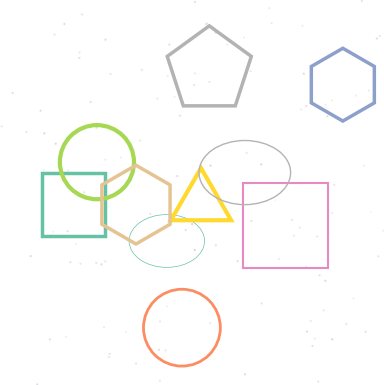[{"shape": "square", "thickness": 2.5, "radius": 0.41, "center": [0.19, 0.469]}, {"shape": "oval", "thickness": 0.5, "radius": 0.49, "center": [0.433, 0.374]}, {"shape": "circle", "thickness": 2, "radius": 0.5, "center": [0.473, 0.149]}, {"shape": "hexagon", "thickness": 2.5, "radius": 0.47, "center": [0.89, 0.78]}, {"shape": "square", "thickness": 1.5, "radius": 0.55, "center": [0.741, 0.414]}, {"shape": "circle", "thickness": 3, "radius": 0.48, "center": [0.252, 0.579]}, {"shape": "triangle", "thickness": 3, "radius": 0.45, "center": [0.522, 0.473]}, {"shape": "hexagon", "thickness": 2.5, "radius": 0.51, "center": [0.353, 0.469]}, {"shape": "oval", "thickness": 1, "radius": 0.59, "center": [0.636, 0.552]}, {"shape": "pentagon", "thickness": 2.5, "radius": 0.57, "center": [0.544, 0.818]}]